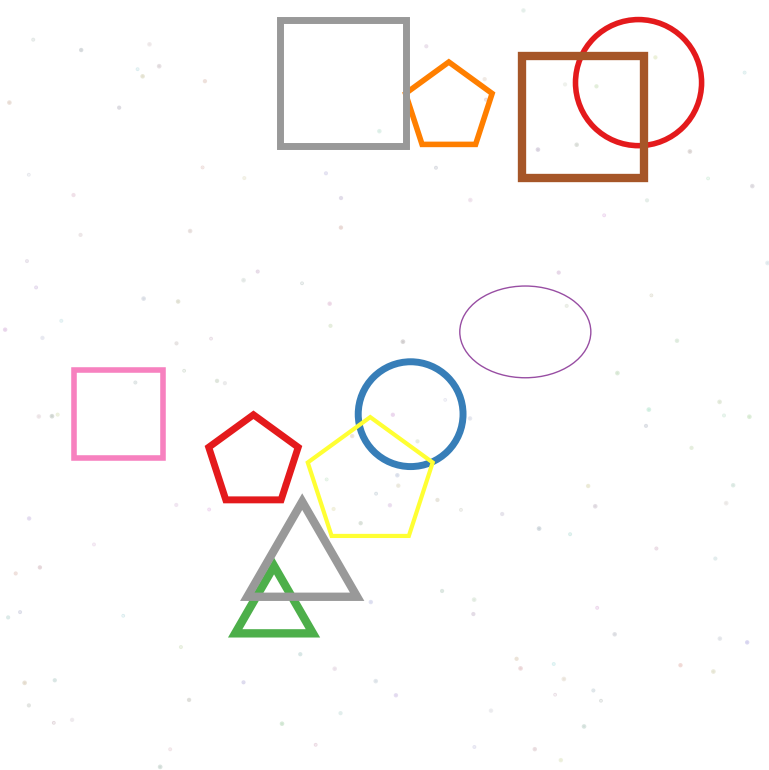[{"shape": "pentagon", "thickness": 2.5, "radius": 0.31, "center": [0.329, 0.4]}, {"shape": "circle", "thickness": 2, "radius": 0.41, "center": [0.829, 0.893]}, {"shape": "circle", "thickness": 2.5, "radius": 0.34, "center": [0.533, 0.462]}, {"shape": "triangle", "thickness": 3, "radius": 0.29, "center": [0.356, 0.207]}, {"shape": "oval", "thickness": 0.5, "radius": 0.43, "center": [0.682, 0.569]}, {"shape": "pentagon", "thickness": 2, "radius": 0.3, "center": [0.583, 0.86]}, {"shape": "pentagon", "thickness": 1.5, "radius": 0.43, "center": [0.481, 0.373]}, {"shape": "square", "thickness": 3, "radius": 0.39, "center": [0.757, 0.848]}, {"shape": "square", "thickness": 2, "radius": 0.29, "center": [0.154, 0.462]}, {"shape": "square", "thickness": 2.5, "radius": 0.41, "center": [0.445, 0.893]}, {"shape": "triangle", "thickness": 3, "radius": 0.41, "center": [0.392, 0.266]}]